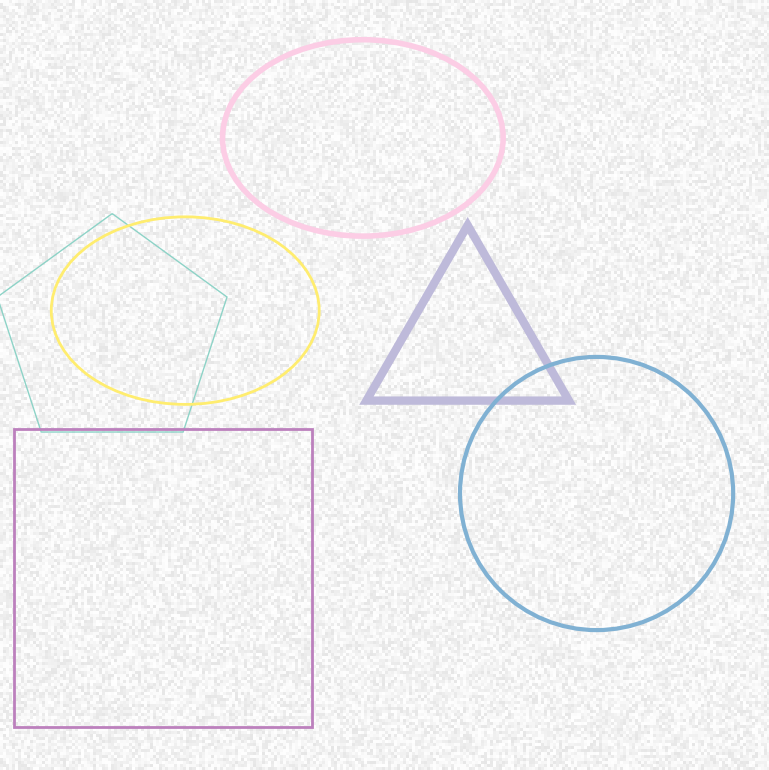[{"shape": "pentagon", "thickness": 0.5, "radius": 0.78, "center": [0.146, 0.566]}, {"shape": "triangle", "thickness": 3, "radius": 0.76, "center": [0.607, 0.556]}, {"shape": "circle", "thickness": 1.5, "radius": 0.89, "center": [0.775, 0.359]}, {"shape": "oval", "thickness": 2, "radius": 0.91, "center": [0.471, 0.821]}, {"shape": "square", "thickness": 1, "radius": 0.97, "center": [0.212, 0.249]}, {"shape": "oval", "thickness": 1, "radius": 0.87, "center": [0.241, 0.597]}]